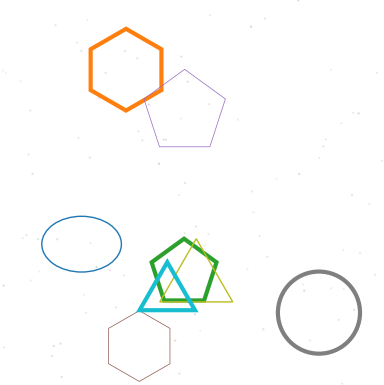[{"shape": "oval", "thickness": 1, "radius": 0.52, "center": [0.212, 0.366]}, {"shape": "hexagon", "thickness": 3, "radius": 0.53, "center": [0.327, 0.819]}, {"shape": "pentagon", "thickness": 3, "radius": 0.44, "center": [0.478, 0.291]}, {"shape": "pentagon", "thickness": 0.5, "radius": 0.56, "center": [0.48, 0.709]}, {"shape": "hexagon", "thickness": 0.5, "radius": 0.46, "center": [0.362, 0.101]}, {"shape": "circle", "thickness": 3, "radius": 0.53, "center": [0.828, 0.188]}, {"shape": "triangle", "thickness": 1, "radius": 0.55, "center": [0.51, 0.271]}, {"shape": "triangle", "thickness": 3, "radius": 0.42, "center": [0.434, 0.236]}]